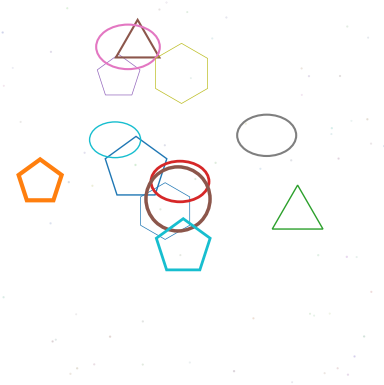[{"shape": "hexagon", "thickness": 0.5, "radius": 0.37, "center": [0.429, 0.452]}, {"shape": "pentagon", "thickness": 1, "radius": 0.42, "center": [0.353, 0.562]}, {"shape": "pentagon", "thickness": 3, "radius": 0.29, "center": [0.104, 0.527]}, {"shape": "triangle", "thickness": 1, "radius": 0.38, "center": [0.773, 0.443]}, {"shape": "oval", "thickness": 2, "radius": 0.38, "center": [0.468, 0.529]}, {"shape": "pentagon", "thickness": 0.5, "radius": 0.29, "center": [0.308, 0.801]}, {"shape": "circle", "thickness": 2.5, "radius": 0.42, "center": [0.462, 0.483]}, {"shape": "triangle", "thickness": 1.5, "radius": 0.33, "center": [0.357, 0.883]}, {"shape": "oval", "thickness": 1.5, "radius": 0.41, "center": [0.332, 0.878]}, {"shape": "oval", "thickness": 1.5, "radius": 0.38, "center": [0.693, 0.648]}, {"shape": "hexagon", "thickness": 0.5, "radius": 0.39, "center": [0.472, 0.809]}, {"shape": "oval", "thickness": 1, "radius": 0.33, "center": [0.299, 0.637]}, {"shape": "pentagon", "thickness": 2, "radius": 0.37, "center": [0.476, 0.358]}]